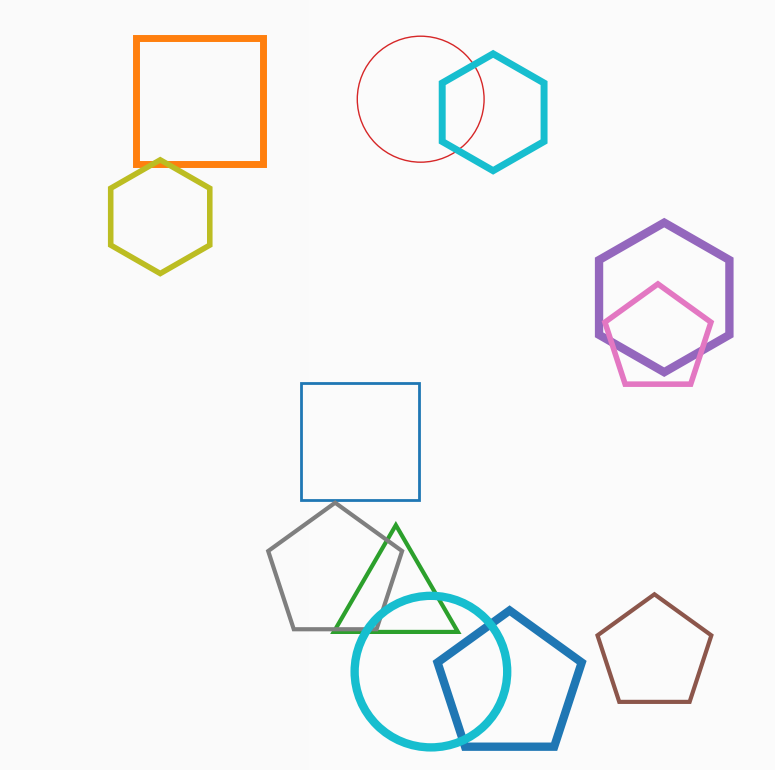[{"shape": "square", "thickness": 1, "radius": 0.38, "center": [0.465, 0.426]}, {"shape": "pentagon", "thickness": 3, "radius": 0.49, "center": [0.658, 0.109]}, {"shape": "square", "thickness": 2.5, "radius": 0.41, "center": [0.257, 0.869]}, {"shape": "triangle", "thickness": 1.5, "radius": 0.46, "center": [0.511, 0.226]}, {"shape": "circle", "thickness": 0.5, "radius": 0.41, "center": [0.543, 0.871]}, {"shape": "hexagon", "thickness": 3, "radius": 0.49, "center": [0.857, 0.614]}, {"shape": "pentagon", "thickness": 1.5, "radius": 0.39, "center": [0.844, 0.151]}, {"shape": "pentagon", "thickness": 2, "radius": 0.36, "center": [0.849, 0.559]}, {"shape": "pentagon", "thickness": 1.5, "radius": 0.45, "center": [0.432, 0.256]}, {"shape": "hexagon", "thickness": 2, "radius": 0.37, "center": [0.207, 0.719]}, {"shape": "hexagon", "thickness": 2.5, "radius": 0.38, "center": [0.636, 0.854]}, {"shape": "circle", "thickness": 3, "radius": 0.49, "center": [0.556, 0.128]}]